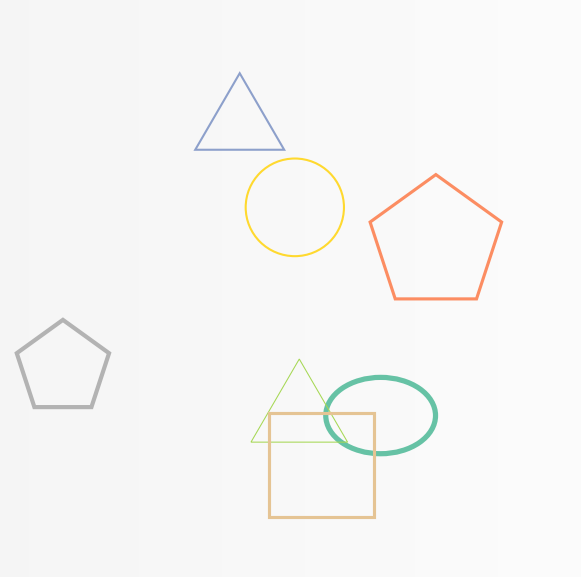[{"shape": "oval", "thickness": 2.5, "radius": 0.47, "center": [0.655, 0.28]}, {"shape": "pentagon", "thickness": 1.5, "radius": 0.59, "center": [0.75, 0.578]}, {"shape": "triangle", "thickness": 1, "radius": 0.44, "center": [0.412, 0.784]}, {"shape": "triangle", "thickness": 0.5, "radius": 0.48, "center": [0.515, 0.282]}, {"shape": "circle", "thickness": 1, "radius": 0.42, "center": [0.507, 0.64]}, {"shape": "square", "thickness": 1.5, "radius": 0.45, "center": [0.553, 0.193]}, {"shape": "pentagon", "thickness": 2, "radius": 0.42, "center": [0.108, 0.362]}]